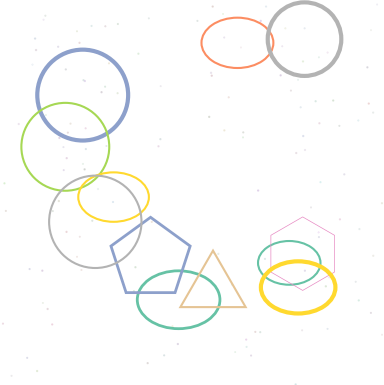[{"shape": "oval", "thickness": 2, "radius": 0.54, "center": [0.464, 0.221]}, {"shape": "oval", "thickness": 1.5, "radius": 0.41, "center": [0.751, 0.317]}, {"shape": "oval", "thickness": 1.5, "radius": 0.47, "center": [0.617, 0.889]}, {"shape": "pentagon", "thickness": 2, "radius": 0.54, "center": [0.391, 0.327]}, {"shape": "circle", "thickness": 3, "radius": 0.59, "center": [0.215, 0.753]}, {"shape": "hexagon", "thickness": 0.5, "radius": 0.48, "center": [0.786, 0.341]}, {"shape": "circle", "thickness": 1.5, "radius": 0.57, "center": [0.17, 0.619]}, {"shape": "oval", "thickness": 1.5, "radius": 0.46, "center": [0.295, 0.488]}, {"shape": "oval", "thickness": 3, "radius": 0.48, "center": [0.774, 0.253]}, {"shape": "triangle", "thickness": 1.5, "radius": 0.49, "center": [0.553, 0.251]}, {"shape": "circle", "thickness": 1.5, "radius": 0.6, "center": [0.248, 0.424]}, {"shape": "circle", "thickness": 3, "radius": 0.48, "center": [0.791, 0.898]}]